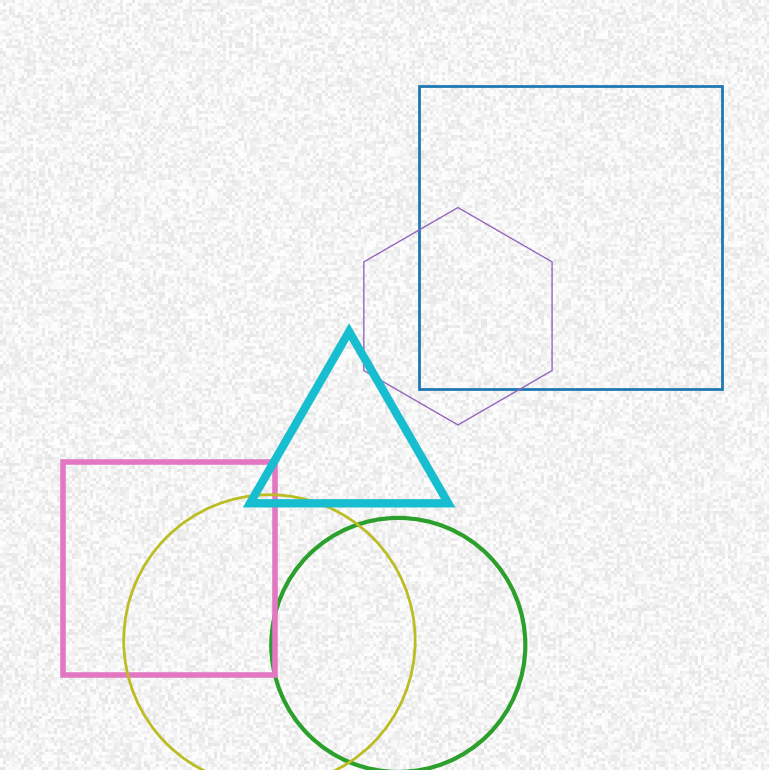[{"shape": "square", "thickness": 1, "radius": 0.98, "center": [0.741, 0.692]}, {"shape": "circle", "thickness": 1.5, "radius": 0.82, "center": [0.517, 0.162]}, {"shape": "hexagon", "thickness": 0.5, "radius": 0.71, "center": [0.595, 0.589]}, {"shape": "square", "thickness": 2, "radius": 0.69, "center": [0.22, 0.262]}, {"shape": "circle", "thickness": 1, "radius": 0.95, "center": [0.35, 0.168]}, {"shape": "triangle", "thickness": 3, "radius": 0.74, "center": [0.453, 0.421]}]